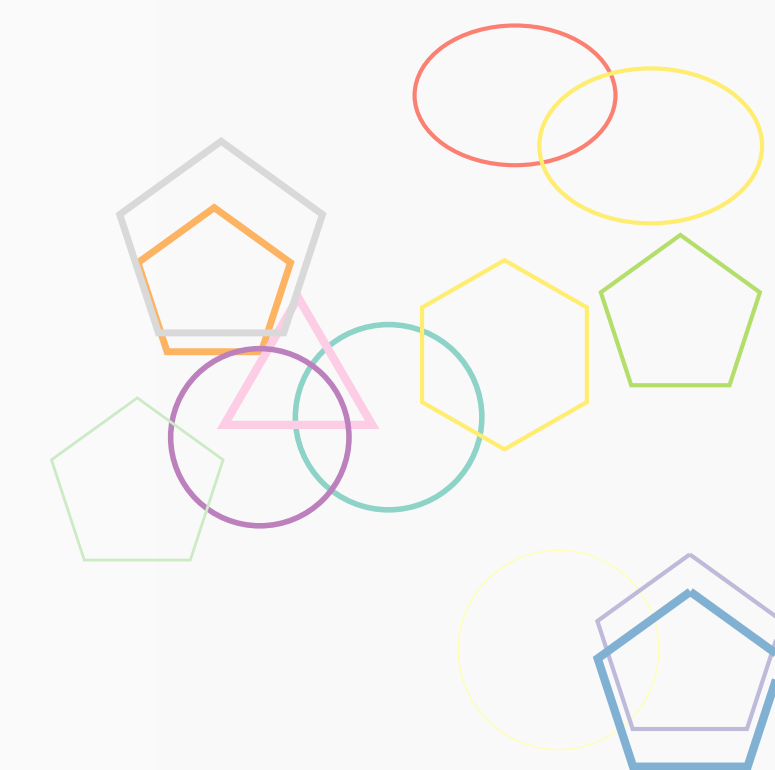[{"shape": "circle", "thickness": 2, "radius": 0.6, "center": [0.501, 0.458]}, {"shape": "circle", "thickness": 0.5, "radius": 0.65, "center": [0.721, 0.156]}, {"shape": "pentagon", "thickness": 1.5, "radius": 0.63, "center": [0.89, 0.155]}, {"shape": "oval", "thickness": 1.5, "radius": 0.65, "center": [0.665, 0.876]}, {"shape": "pentagon", "thickness": 3, "radius": 0.63, "center": [0.891, 0.106]}, {"shape": "pentagon", "thickness": 2.5, "radius": 0.52, "center": [0.276, 0.627]}, {"shape": "pentagon", "thickness": 1.5, "radius": 0.54, "center": [0.878, 0.587]}, {"shape": "triangle", "thickness": 3, "radius": 0.55, "center": [0.385, 0.503]}, {"shape": "pentagon", "thickness": 2.5, "radius": 0.69, "center": [0.285, 0.679]}, {"shape": "circle", "thickness": 2, "radius": 0.58, "center": [0.335, 0.432]}, {"shape": "pentagon", "thickness": 1, "radius": 0.58, "center": [0.177, 0.367]}, {"shape": "oval", "thickness": 1.5, "radius": 0.72, "center": [0.84, 0.811]}, {"shape": "hexagon", "thickness": 1.5, "radius": 0.61, "center": [0.651, 0.539]}]